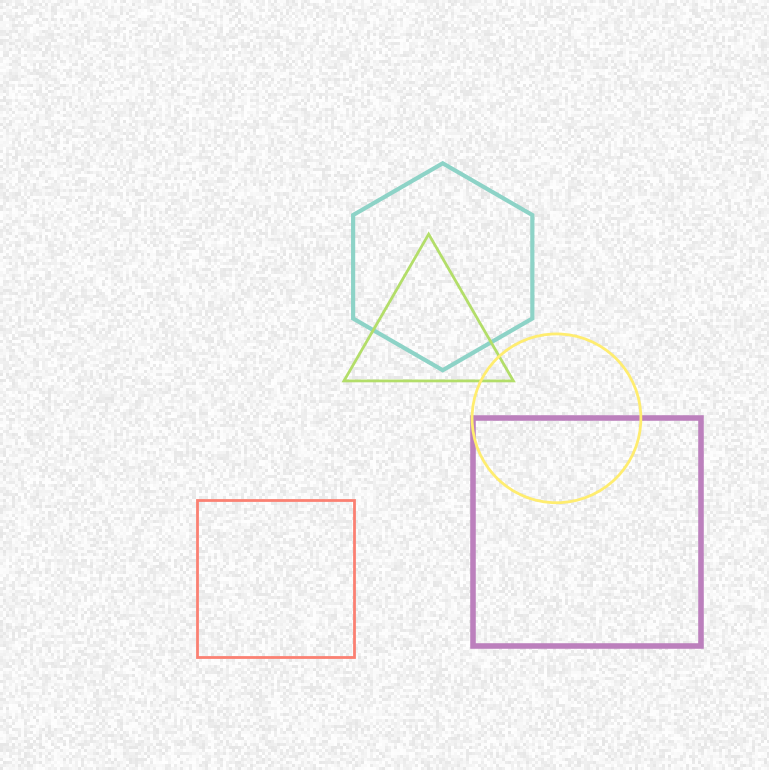[{"shape": "hexagon", "thickness": 1.5, "radius": 0.67, "center": [0.575, 0.654]}, {"shape": "square", "thickness": 1, "radius": 0.51, "center": [0.357, 0.249]}, {"shape": "triangle", "thickness": 1, "radius": 0.64, "center": [0.557, 0.569]}, {"shape": "square", "thickness": 2, "radius": 0.74, "center": [0.763, 0.309]}, {"shape": "circle", "thickness": 1, "radius": 0.55, "center": [0.723, 0.457]}]